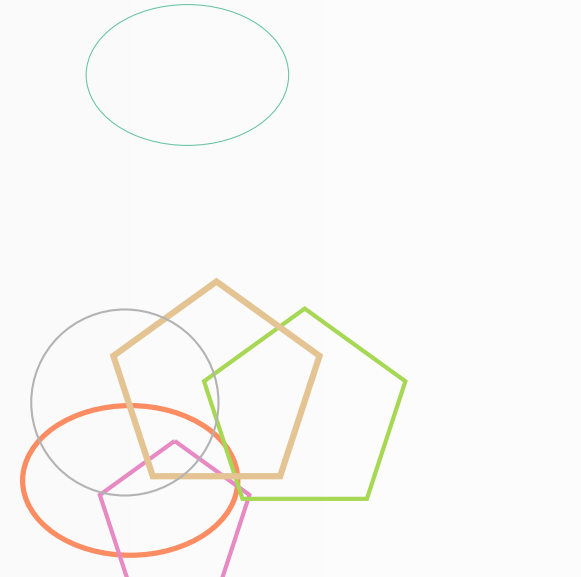[{"shape": "oval", "thickness": 0.5, "radius": 0.87, "center": [0.322, 0.869]}, {"shape": "oval", "thickness": 2.5, "radius": 0.93, "center": [0.224, 0.167]}, {"shape": "pentagon", "thickness": 2, "radius": 0.68, "center": [0.3, 0.1]}, {"shape": "pentagon", "thickness": 2, "radius": 0.91, "center": [0.524, 0.283]}, {"shape": "pentagon", "thickness": 3, "radius": 0.93, "center": [0.372, 0.325]}, {"shape": "circle", "thickness": 1, "radius": 0.81, "center": [0.215, 0.302]}]